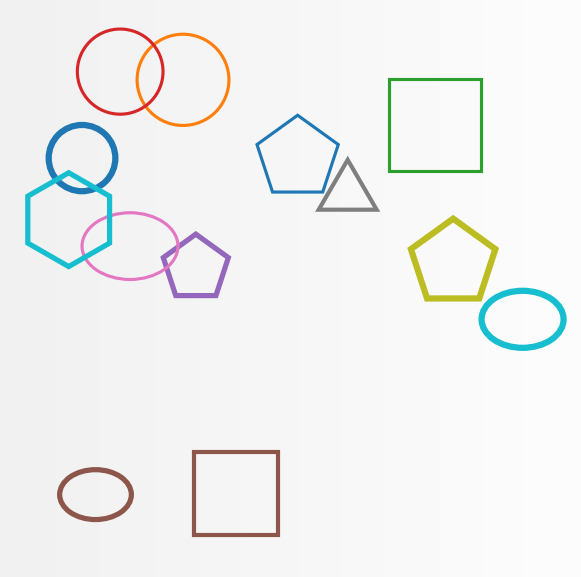[{"shape": "pentagon", "thickness": 1.5, "radius": 0.37, "center": [0.512, 0.726]}, {"shape": "circle", "thickness": 3, "radius": 0.29, "center": [0.141, 0.725]}, {"shape": "circle", "thickness": 1.5, "radius": 0.39, "center": [0.315, 0.861]}, {"shape": "square", "thickness": 1.5, "radius": 0.4, "center": [0.748, 0.783]}, {"shape": "circle", "thickness": 1.5, "radius": 0.37, "center": [0.207, 0.875]}, {"shape": "pentagon", "thickness": 2.5, "radius": 0.29, "center": [0.337, 0.535]}, {"shape": "square", "thickness": 2, "radius": 0.36, "center": [0.406, 0.145]}, {"shape": "oval", "thickness": 2.5, "radius": 0.31, "center": [0.164, 0.143]}, {"shape": "oval", "thickness": 1.5, "radius": 0.41, "center": [0.224, 0.573]}, {"shape": "triangle", "thickness": 2, "radius": 0.29, "center": [0.598, 0.665]}, {"shape": "pentagon", "thickness": 3, "radius": 0.38, "center": [0.78, 0.544]}, {"shape": "oval", "thickness": 3, "radius": 0.35, "center": [0.899, 0.446]}, {"shape": "hexagon", "thickness": 2.5, "radius": 0.41, "center": [0.118, 0.619]}]